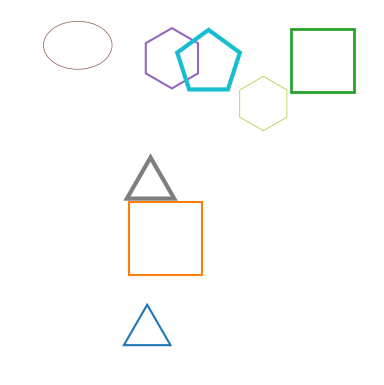[{"shape": "triangle", "thickness": 1.5, "radius": 0.35, "center": [0.382, 0.138]}, {"shape": "square", "thickness": 1.5, "radius": 0.47, "center": [0.429, 0.38]}, {"shape": "square", "thickness": 2, "radius": 0.41, "center": [0.838, 0.842]}, {"shape": "hexagon", "thickness": 1.5, "radius": 0.39, "center": [0.446, 0.849]}, {"shape": "oval", "thickness": 0.5, "radius": 0.45, "center": [0.202, 0.882]}, {"shape": "triangle", "thickness": 3, "radius": 0.36, "center": [0.391, 0.52]}, {"shape": "hexagon", "thickness": 0.5, "radius": 0.35, "center": [0.684, 0.731]}, {"shape": "pentagon", "thickness": 3, "radius": 0.43, "center": [0.542, 0.837]}]